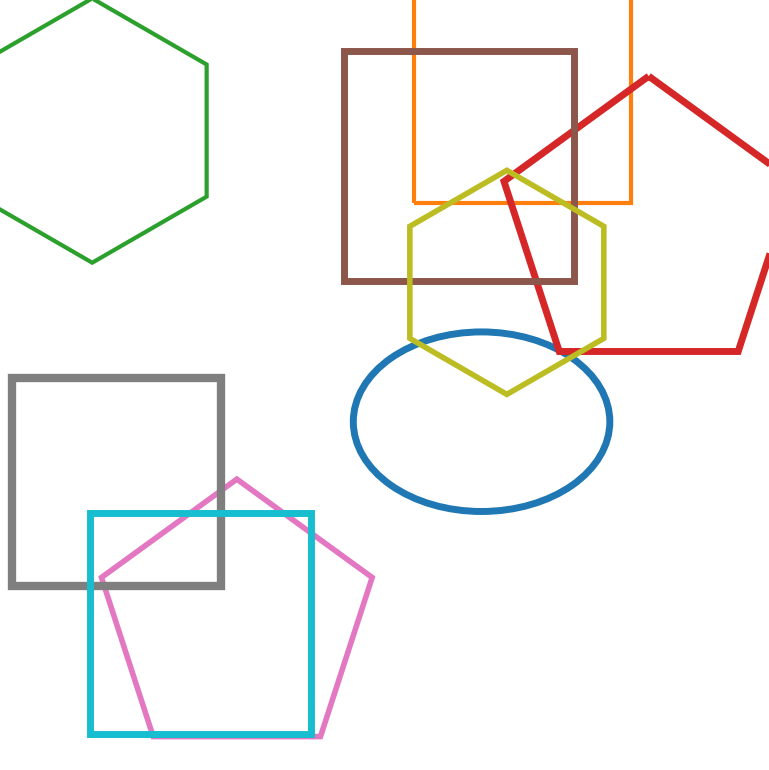[{"shape": "oval", "thickness": 2.5, "radius": 0.83, "center": [0.625, 0.452]}, {"shape": "square", "thickness": 1.5, "radius": 0.71, "center": [0.679, 0.877]}, {"shape": "hexagon", "thickness": 1.5, "radius": 0.86, "center": [0.12, 0.83]}, {"shape": "pentagon", "thickness": 2.5, "radius": 0.99, "center": [0.842, 0.703]}, {"shape": "square", "thickness": 2.5, "radius": 0.75, "center": [0.596, 0.785]}, {"shape": "pentagon", "thickness": 2, "radius": 0.92, "center": [0.308, 0.193]}, {"shape": "square", "thickness": 3, "radius": 0.68, "center": [0.151, 0.374]}, {"shape": "hexagon", "thickness": 2, "radius": 0.73, "center": [0.658, 0.633]}, {"shape": "square", "thickness": 2.5, "radius": 0.72, "center": [0.26, 0.19]}]